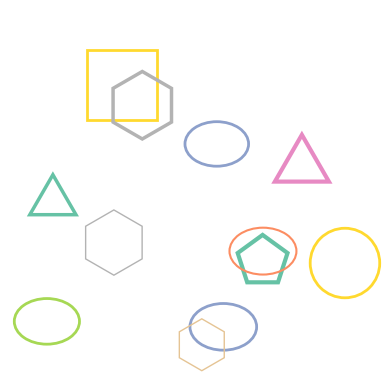[{"shape": "triangle", "thickness": 2.5, "radius": 0.35, "center": [0.137, 0.477]}, {"shape": "pentagon", "thickness": 3, "radius": 0.34, "center": [0.682, 0.322]}, {"shape": "oval", "thickness": 1.5, "radius": 0.43, "center": [0.683, 0.348]}, {"shape": "oval", "thickness": 2, "radius": 0.43, "center": [0.58, 0.151]}, {"shape": "oval", "thickness": 2, "radius": 0.41, "center": [0.563, 0.626]}, {"shape": "triangle", "thickness": 3, "radius": 0.4, "center": [0.784, 0.569]}, {"shape": "oval", "thickness": 2, "radius": 0.42, "center": [0.122, 0.165]}, {"shape": "square", "thickness": 2, "radius": 0.45, "center": [0.316, 0.78]}, {"shape": "circle", "thickness": 2, "radius": 0.45, "center": [0.896, 0.317]}, {"shape": "hexagon", "thickness": 1, "radius": 0.34, "center": [0.524, 0.105]}, {"shape": "hexagon", "thickness": 1, "radius": 0.42, "center": [0.296, 0.37]}, {"shape": "hexagon", "thickness": 2.5, "radius": 0.44, "center": [0.37, 0.727]}]